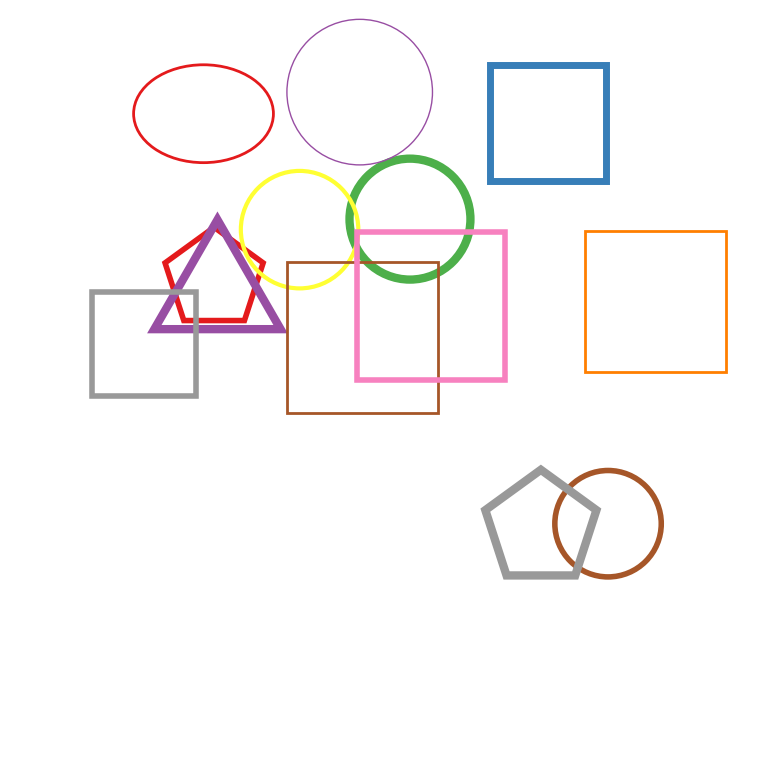[{"shape": "pentagon", "thickness": 2, "radius": 0.33, "center": [0.278, 0.638]}, {"shape": "oval", "thickness": 1, "radius": 0.45, "center": [0.264, 0.852]}, {"shape": "square", "thickness": 2.5, "radius": 0.38, "center": [0.712, 0.841]}, {"shape": "circle", "thickness": 3, "radius": 0.39, "center": [0.532, 0.715]}, {"shape": "circle", "thickness": 0.5, "radius": 0.47, "center": [0.467, 0.88]}, {"shape": "triangle", "thickness": 3, "radius": 0.47, "center": [0.282, 0.62]}, {"shape": "square", "thickness": 1, "radius": 0.46, "center": [0.851, 0.609]}, {"shape": "circle", "thickness": 1.5, "radius": 0.38, "center": [0.389, 0.702]}, {"shape": "circle", "thickness": 2, "radius": 0.35, "center": [0.79, 0.32]}, {"shape": "square", "thickness": 1, "radius": 0.49, "center": [0.471, 0.562]}, {"shape": "square", "thickness": 2, "radius": 0.48, "center": [0.56, 0.602]}, {"shape": "square", "thickness": 2, "radius": 0.34, "center": [0.187, 0.553]}, {"shape": "pentagon", "thickness": 3, "radius": 0.38, "center": [0.702, 0.314]}]